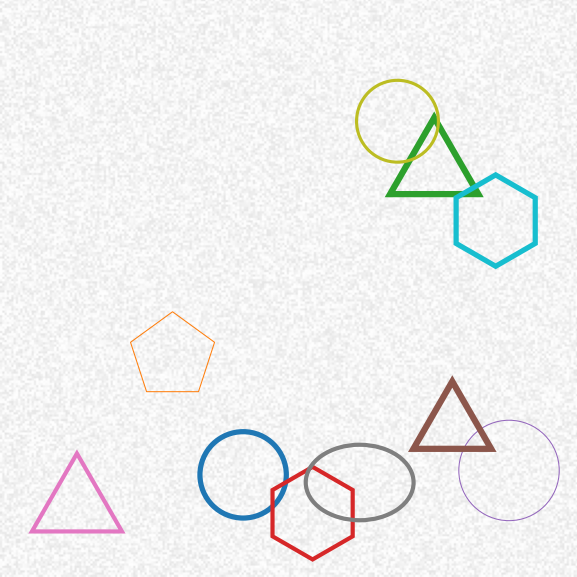[{"shape": "circle", "thickness": 2.5, "radius": 0.37, "center": [0.421, 0.177]}, {"shape": "pentagon", "thickness": 0.5, "radius": 0.38, "center": [0.299, 0.383]}, {"shape": "triangle", "thickness": 3, "radius": 0.44, "center": [0.752, 0.707]}, {"shape": "hexagon", "thickness": 2, "radius": 0.4, "center": [0.541, 0.111]}, {"shape": "circle", "thickness": 0.5, "radius": 0.43, "center": [0.881, 0.185]}, {"shape": "triangle", "thickness": 3, "radius": 0.39, "center": [0.783, 0.261]}, {"shape": "triangle", "thickness": 2, "radius": 0.45, "center": [0.133, 0.124]}, {"shape": "oval", "thickness": 2, "radius": 0.47, "center": [0.623, 0.164]}, {"shape": "circle", "thickness": 1.5, "radius": 0.35, "center": [0.688, 0.789]}, {"shape": "hexagon", "thickness": 2.5, "radius": 0.4, "center": [0.858, 0.617]}]